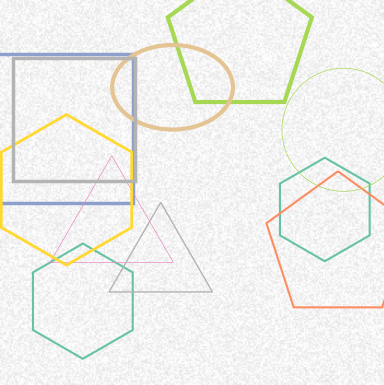[{"shape": "hexagon", "thickness": 1.5, "radius": 0.67, "center": [0.844, 0.456]}, {"shape": "hexagon", "thickness": 1.5, "radius": 0.75, "center": [0.215, 0.218]}, {"shape": "pentagon", "thickness": 1.5, "radius": 0.98, "center": [0.878, 0.36]}, {"shape": "square", "thickness": 2.5, "radius": 0.97, "center": [0.151, 0.666]}, {"shape": "triangle", "thickness": 0.5, "radius": 0.92, "center": [0.29, 0.411]}, {"shape": "pentagon", "thickness": 3, "radius": 0.98, "center": [0.623, 0.894]}, {"shape": "circle", "thickness": 0.5, "radius": 0.8, "center": [0.892, 0.663]}, {"shape": "hexagon", "thickness": 2, "radius": 0.98, "center": [0.173, 0.507]}, {"shape": "oval", "thickness": 3, "radius": 0.78, "center": [0.448, 0.773]}, {"shape": "square", "thickness": 2.5, "radius": 0.8, "center": [0.193, 0.69]}, {"shape": "triangle", "thickness": 1, "radius": 0.78, "center": [0.417, 0.319]}]